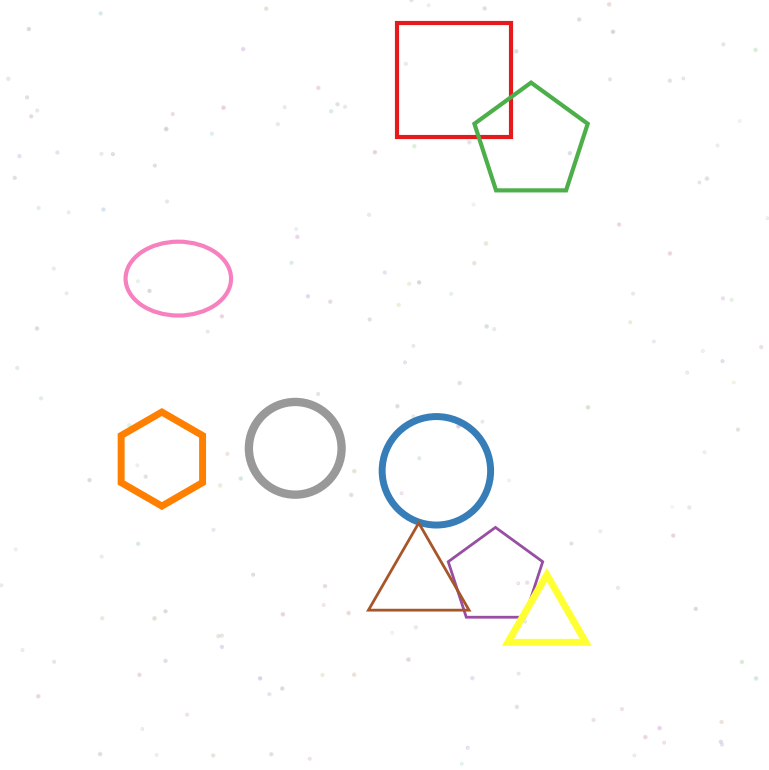[{"shape": "square", "thickness": 1.5, "radius": 0.37, "center": [0.589, 0.896]}, {"shape": "circle", "thickness": 2.5, "radius": 0.35, "center": [0.567, 0.389]}, {"shape": "pentagon", "thickness": 1.5, "radius": 0.39, "center": [0.69, 0.815]}, {"shape": "pentagon", "thickness": 1, "radius": 0.32, "center": [0.643, 0.251]}, {"shape": "hexagon", "thickness": 2.5, "radius": 0.31, "center": [0.21, 0.404]}, {"shape": "triangle", "thickness": 2.5, "radius": 0.29, "center": [0.71, 0.195]}, {"shape": "triangle", "thickness": 1, "radius": 0.38, "center": [0.544, 0.245]}, {"shape": "oval", "thickness": 1.5, "radius": 0.34, "center": [0.232, 0.638]}, {"shape": "circle", "thickness": 3, "radius": 0.3, "center": [0.383, 0.418]}]